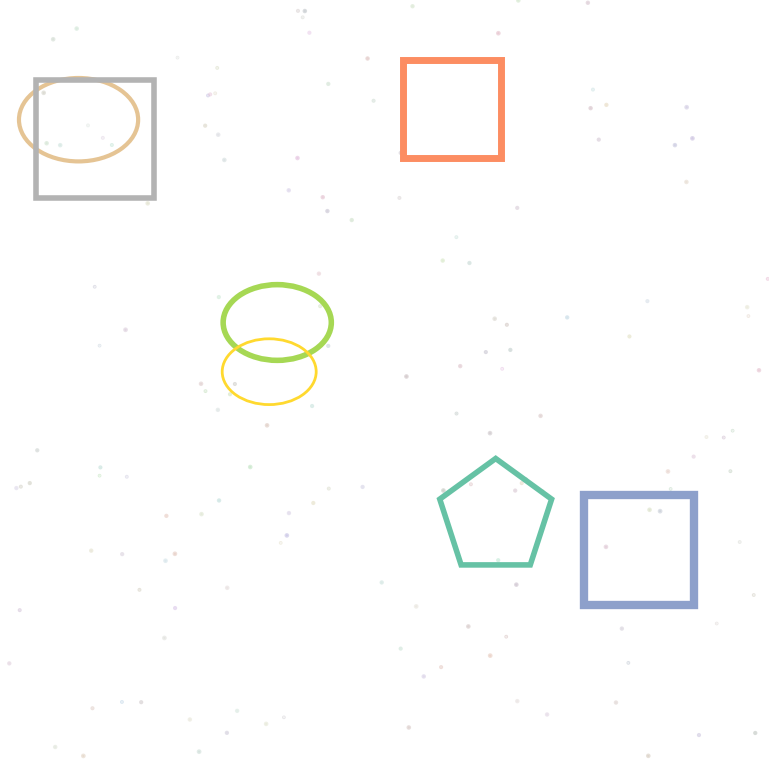[{"shape": "pentagon", "thickness": 2, "radius": 0.38, "center": [0.644, 0.328]}, {"shape": "square", "thickness": 2.5, "radius": 0.32, "center": [0.587, 0.859]}, {"shape": "square", "thickness": 3, "radius": 0.36, "center": [0.83, 0.285]}, {"shape": "oval", "thickness": 2, "radius": 0.35, "center": [0.36, 0.581]}, {"shape": "oval", "thickness": 1, "radius": 0.31, "center": [0.35, 0.517]}, {"shape": "oval", "thickness": 1.5, "radius": 0.39, "center": [0.102, 0.845]}, {"shape": "square", "thickness": 2, "radius": 0.38, "center": [0.123, 0.819]}]